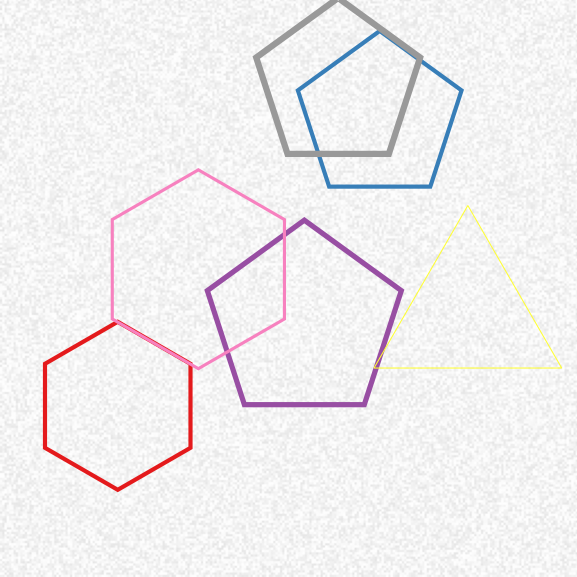[{"shape": "hexagon", "thickness": 2, "radius": 0.73, "center": [0.204, 0.296]}, {"shape": "pentagon", "thickness": 2, "radius": 0.75, "center": [0.658, 0.797]}, {"shape": "pentagon", "thickness": 2.5, "radius": 0.88, "center": [0.527, 0.441]}, {"shape": "triangle", "thickness": 0.5, "radius": 0.94, "center": [0.81, 0.456]}, {"shape": "hexagon", "thickness": 1.5, "radius": 0.86, "center": [0.343, 0.533]}, {"shape": "pentagon", "thickness": 3, "radius": 0.75, "center": [0.586, 0.853]}]